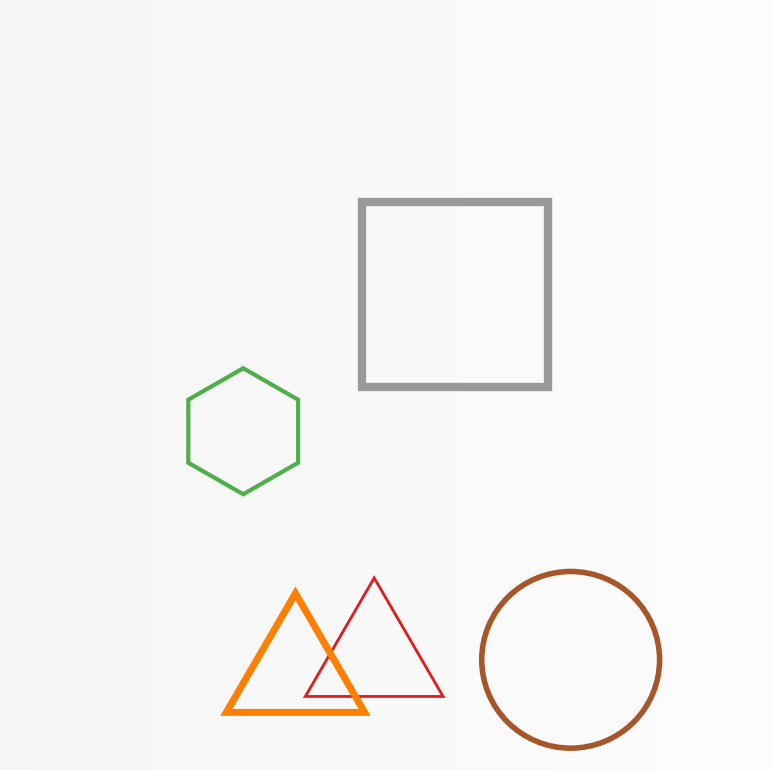[{"shape": "triangle", "thickness": 1, "radius": 0.51, "center": [0.483, 0.147]}, {"shape": "hexagon", "thickness": 1.5, "radius": 0.41, "center": [0.314, 0.44]}, {"shape": "triangle", "thickness": 2.5, "radius": 0.52, "center": [0.381, 0.126]}, {"shape": "circle", "thickness": 2, "radius": 0.57, "center": [0.736, 0.143]}, {"shape": "square", "thickness": 3, "radius": 0.6, "center": [0.587, 0.618]}]